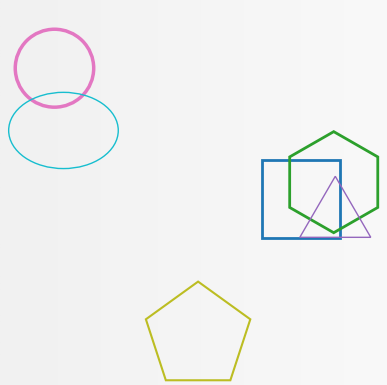[{"shape": "square", "thickness": 2, "radius": 0.5, "center": [0.777, 0.483]}, {"shape": "hexagon", "thickness": 2, "radius": 0.66, "center": [0.861, 0.527]}, {"shape": "triangle", "thickness": 1, "radius": 0.53, "center": [0.865, 0.436]}, {"shape": "circle", "thickness": 2.5, "radius": 0.51, "center": [0.141, 0.823]}, {"shape": "pentagon", "thickness": 1.5, "radius": 0.71, "center": [0.511, 0.127]}, {"shape": "oval", "thickness": 1, "radius": 0.71, "center": [0.164, 0.661]}]